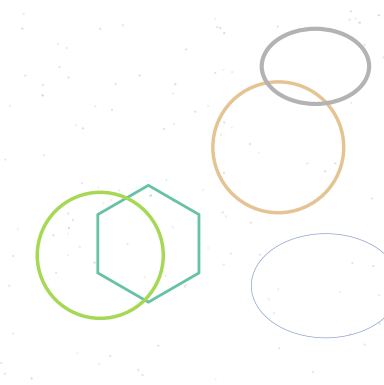[{"shape": "hexagon", "thickness": 2, "radius": 0.76, "center": [0.385, 0.367]}, {"shape": "oval", "thickness": 0.5, "radius": 0.97, "center": [0.846, 0.258]}, {"shape": "circle", "thickness": 2.5, "radius": 0.82, "center": [0.26, 0.337]}, {"shape": "circle", "thickness": 2.5, "radius": 0.85, "center": [0.723, 0.617]}, {"shape": "oval", "thickness": 3, "radius": 0.7, "center": [0.819, 0.828]}]